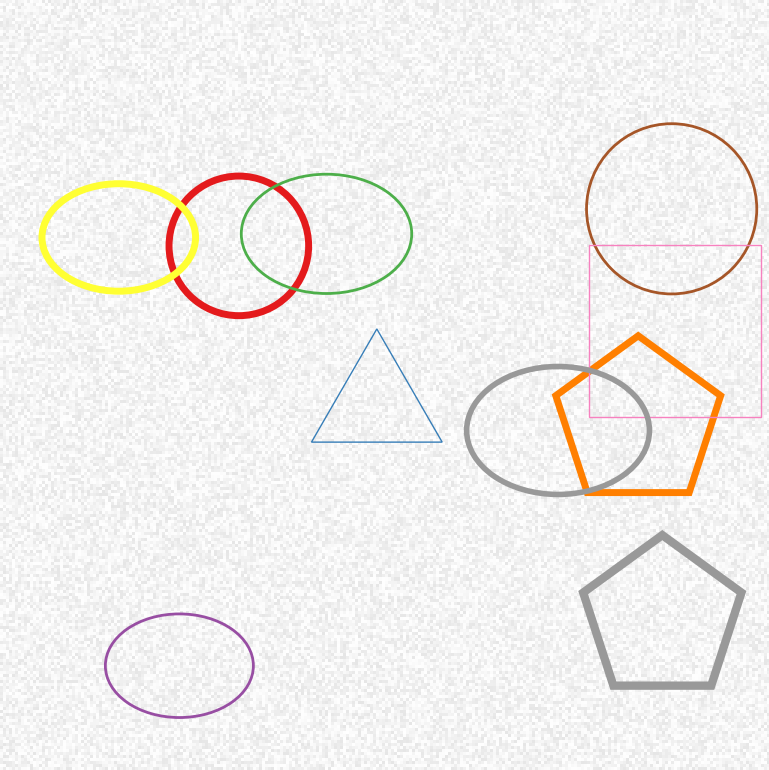[{"shape": "circle", "thickness": 2.5, "radius": 0.45, "center": [0.31, 0.681]}, {"shape": "triangle", "thickness": 0.5, "radius": 0.49, "center": [0.489, 0.475]}, {"shape": "oval", "thickness": 1, "radius": 0.55, "center": [0.424, 0.696]}, {"shape": "oval", "thickness": 1, "radius": 0.48, "center": [0.233, 0.135]}, {"shape": "pentagon", "thickness": 2.5, "radius": 0.56, "center": [0.829, 0.451]}, {"shape": "oval", "thickness": 2.5, "radius": 0.5, "center": [0.154, 0.692]}, {"shape": "circle", "thickness": 1, "radius": 0.55, "center": [0.872, 0.729]}, {"shape": "square", "thickness": 0.5, "radius": 0.56, "center": [0.876, 0.57]}, {"shape": "pentagon", "thickness": 3, "radius": 0.54, "center": [0.86, 0.197]}, {"shape": "oval", "thickness": 2, "radius": 0.59, "center": [0.725, 0.441]}]